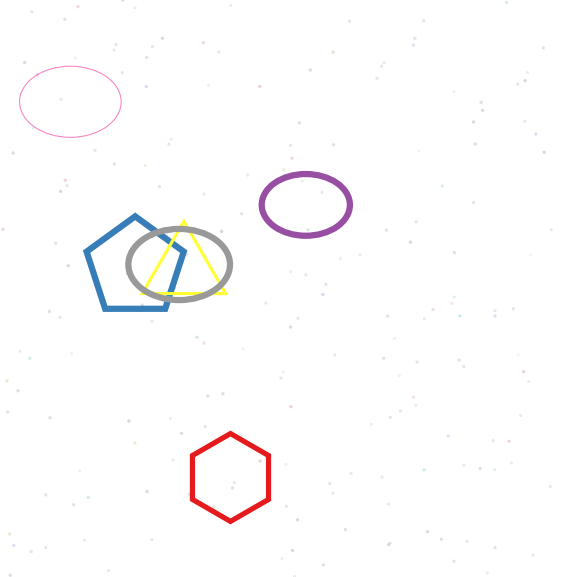[{"shape": "hexagon", "thickness": 2.5, "radius": 0.38, "center": [0.399, 0.172]}, {"shape": "pentagon", "thickness": 3, "radius": 0.44, "center": [0.234, 0.536]}, {"shape": "oval", "thickness": 3, "radius": 0.38, "center": [0.53, 0.644]}, {"shape": "triangle", "thickness": 1.5, "radius": 0.42, "center": [0.318, 0.533]}, {"shape": "oval", "thickness": 0.5, "radius": 0.44, "center": [0.122, 0.823]}, {"shape": "oval", "thickness": 3, "radius": 0.44, "center": [0.31, 0.541]}]